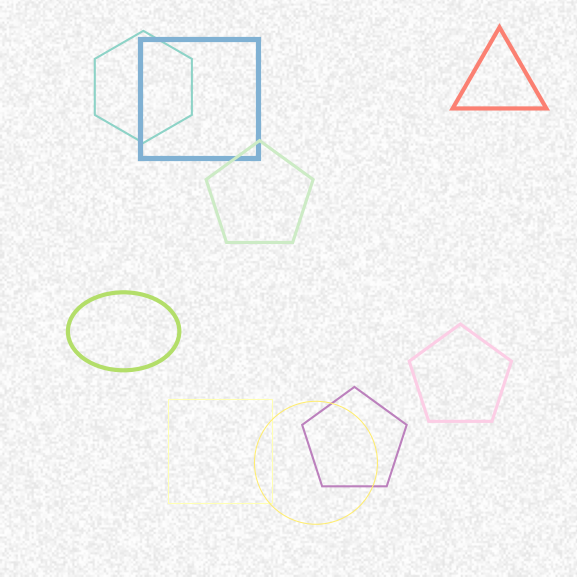[{"shape": "hexagon", "thickness": 1, "radius": 0.49, "center": [0.248, 0.849]}, {"shape": "square", "thickness": 0.5, "radius": 0.45, "center": [0.38, 0.218]}, {"shape": "triangle", "thickness": 2, "radius": 0.47, "center": [0.865, 0.858]}, {"shape": "square", "thickness": 2.5, "radius": 0.51, "center": [0.345, 0.829]}, {"shape": "oval", "thickness": 2, "radius": 0.48, "center": [0.214, 0.425]}, {"shape": "pentagon", "thickness": 1.5, "radius": 0.47, "center": [0.797, 0.345]}, {"shape": "pentagon", "thickness": 1, "radius": 0.48, "center": [0.614, 0.234]}, {"shape": "pentagon", "thickness": 1.5, "radius": 0.49, "center": [0.45, 0.658]}, {"shape": "circle", "thickness": 0.5, "radius": 0.53, "center": [0.547, 0.198]}]